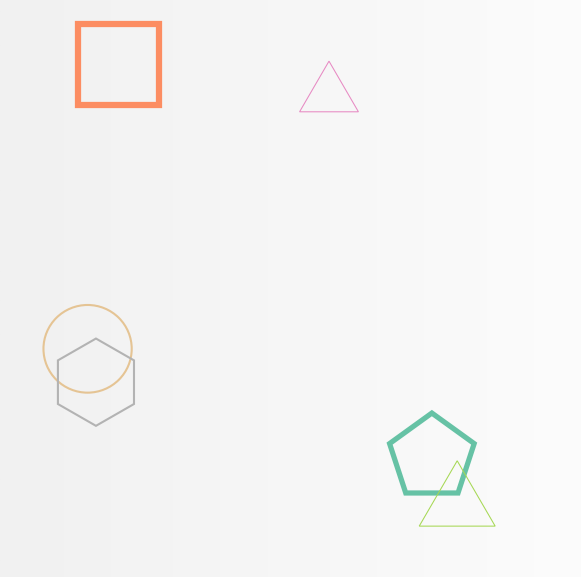[{"shape": "pentagon", "thickness": 2.5, "radius": 0.38, "center": [0.743, 0.207]}, {"shape": "square", "thickness": 3, "radius": 0.35, "center": [0.204, 0.888]}, {"shape": "triangle", "thickness": 0.5, "radius": 0.29, "center": [0.566, 0.835]}, {"shape": "triangle", "thickness": 0.5, "radius": 0.38, "center": [0.787, 0.126]}, {"shape": "circle", "thickness": 1, "radius": 0.38, "center": [0.151, 0.395]}, {"shape": "hexagon", "thickness": 1, "radius": 0.38, "center": [0.165, 0.337]}]